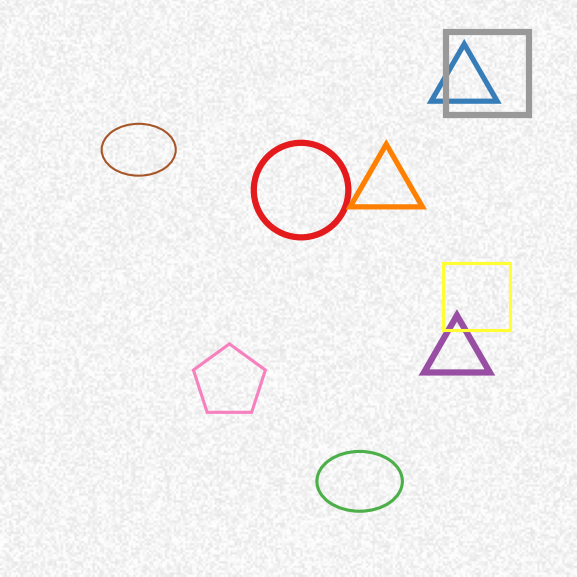[{"shape": "circle", "thickness": 3, "radius": 0.41, "center": [0.521, 0.67]}, {"shape": "triangle", "thickness": 2.5, "radius": 0.33, "center": [0.804, 0.857]}, {"shape": "oval", "thickness": 1.5, "radius": 0.37, "center": [0.623, 0.166]}, {"shape": "triangle", "thickness": 3, "radius": 0.33, "center": [0.791, 0.387]}, {"shape": "triangle", "thickness": 2.5, "radius": 0.36, "center": [0.669, 0.677]}, {"shape": "square", "thickness": 1.5, "radius": 0.29, "center": [0.825, 0.485]}, {"shape": "oval", "thickness": 1, "radius": 0.32, "center": [0.24, 0.74]}, {"shape": "pentagon", "thickness": 1.5, "radius": 0.33, "center": [0.397, 0.338]}, {"shape": "square", "thickness": 3, "radius": 0.36, "center": [0.844, 0.872]}]